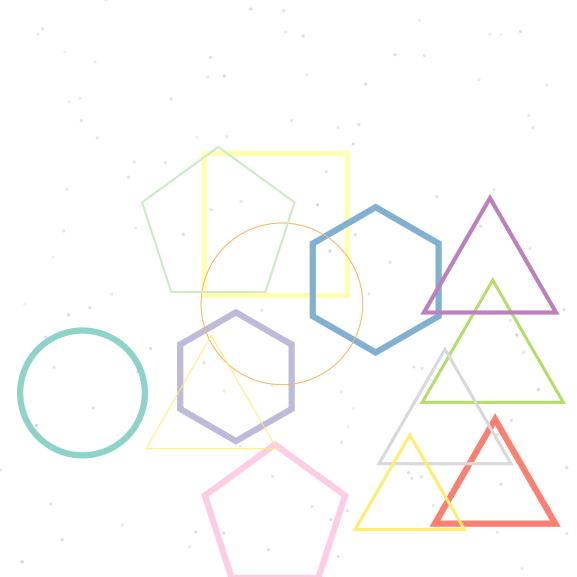[{"shape": "circle", "thickness": 3, "radius": 0.54, "center": [0.143, 0.319]}, {"shape": "square", "thickness": 2.5, "radius": 0.62, "center": [0.477, 0.611]}, {"shape": "hexagon", "thickness": 3, "radius": 0.56, "center": [0.409, 0.347]}, {"shape": "triangle", "thickness": 3, "radius": 0.6, "center": [0.857, 0.153]}, {"shape": "hexagon", "thickness": 3, "radius": 0.63, "center": [0.651, 0.515]}, {"shape": "circle", "thickness": 0.5, "radius": 0.7, "center": [0.488, 0.473]}, {"shape": "triangle", "thickness": 1.5, "radius": 0.71, "center": [0.853, 0.373]}, {"shape": "pentagon", "thickness": 3, "radius": 0.64, "center": [0.476, 0.102]}, {"shape": "triangle", "thickness": 1.5, "radius": 0.66, "center": [0.771, 0.262]}, {"shape": "triangle", "thickness": 2, "radius": 0.66, "center": [0.848, 0.524]}, {"shape": "pentagon", "thickness": 1, "radius": 0.69, "center": [0.378, 0.606]}, {"shape": "triangle", "thickness": 0.5, "radius": 0.65, "center": [0.366, 0.287]}, {"shape": "triangle", "thickness": 1.5, "radius": 0.55, "center": [0.71, 0.137]}]